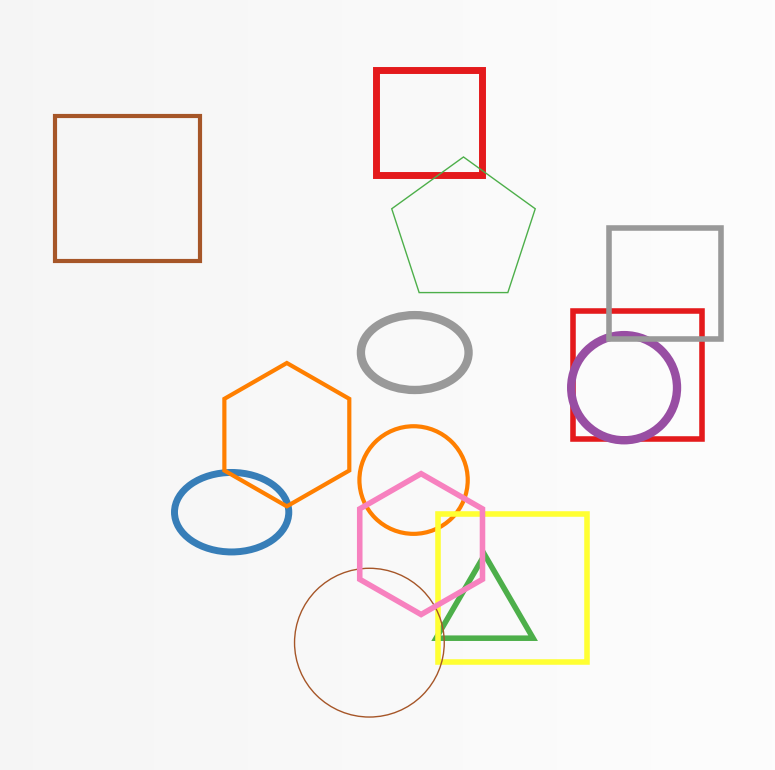[{"shape": "square", "thickness": 2, "radius": 0.42, "center": [0.822, 0.513]}, {"shape": "square", "thickness": 2.5, "radius": 0.34, "center": [0.553, 0.841]}, {"shape": "oval", "thickness": 2.5, "radius": 0.37, "center": [0.299, 0.335]}, {"shape": "pentagon", "thickness": 0.5, "radius": 0.49, "center": [0.598, 0.699]}, {"shape": "triangle", "thickness": 2, "radius": 0.36, "center": [0.625, 0.207]}, {"shape": "circle", "thickness": 3, "radius": 0.34, "center": [0.805, 0.497]}, {"shape": "circle", "thickness": 1.5, "radius": 0.35, "center": [0.534, 0.377]}, {"shape": "hexagon", "thickness": 1.5, "radius": 0.47, "center": [0.37, 0.435]}, {"shape": "square", "thickness": 2, "radius": 0.48, "center": [0.661, 0.236]}, {"shape": "circle", "thickness": 0.5, "radius": 0.48, "center": [0.477, 0.165]}, {"shape": "square", "thickness": 1.5, "radius": 0.47, "center": [0.164, 0.755]}, {"shape": "hexagon", "thickness": 2, "radius": 0.46, "center": [0.543, 0.293]}, {"shape": "square", "thickness": 2, "radius": 0.36, "center": [0.858, 0.631]}, {"shape": "oval", "thickness": 3, "radius": 0.35, "center": [0.535, 0.542]}]